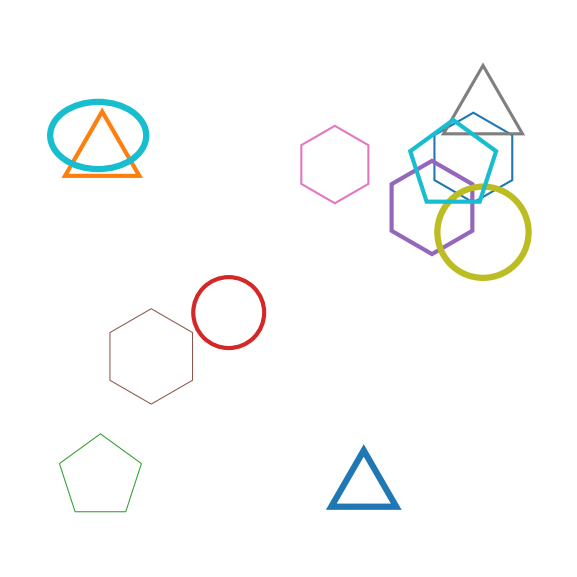[{"shape": "hexagon", "thickness": 1, "radius": 0.39, "center": [0.82, 0.726]}, {"shape": "triangle", "thickness": 3, "radius": 0.32, "center": [0.63, 0.154]}, {"shape": "triangle", "thickness": 2, "radius": 0.37, "center": [0.177, 0.732]}, {"shape": "pentagon", "thickness": 0.5, "radius": 0.37, "center": [0.174, 0.173]}, {"shape": "circle", "thickness": 2, "radius": 0.31, "center": [0.396, 0.458]}, {"shape": "hexagon", "thickness": 2, "radius": 0.4, "center": [0.748, 0.64]}, {"shape": "hexagon", "thickness": 0.5, "radius": 0.41, "center": [0.262, 0.382]}, {"shape": "hexagon", "thickness": 1, "radius": 0.34, "center": [0.58, 0.714]}, {"shape": "triangle", "thickness": 1.5, "radius": 0.39, "center": [0.836, 0.807]}, {"shape": "circle", "thickness": 3, "radius": 0.39, "center": [0.836, 0.597]}, {"shape": "pentagon", "thickness": 2, "radius": 0.39, "center": [0.785, 0.713]}, {"shape": "oval", "thickness": 3, "radius": 0.42, "center": [0.17, 0.765]}]